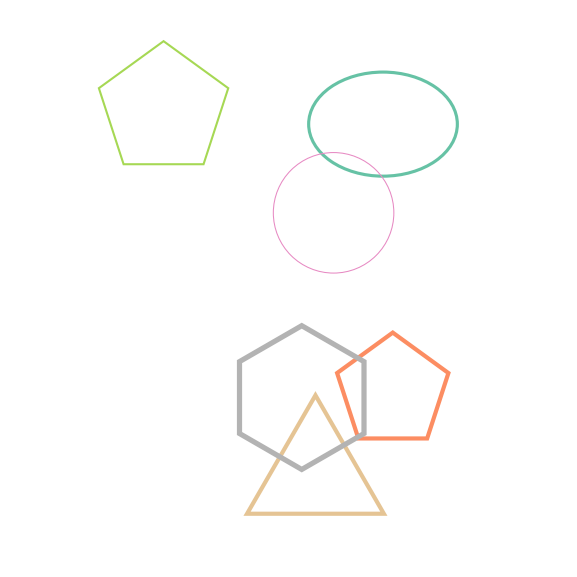[{"shape": "oval", "thickness": 1.5, "radius": 0.64, "center": [0.663, 0.784]}, {"shape": "pentagon", "thickness": 2, "radius": 0.51, "center": [0.68, 0.322]}, {"shape": "circle", "thickness": 0.5, "radius": 0.52, "center": [0.578, 0.631]}, {"shape": "pentagon", "thickness": 1, "radius": 0.59, "center": [0.283, 0.81]}, {"shape": "triangle", "thickness": 2, "radius": 0.68, "center": [0.546, 0.178]}, {"shape": "hexagon", "thickness": 2.5, "radius": 0.62, "center": [0.523, 0.311]}]